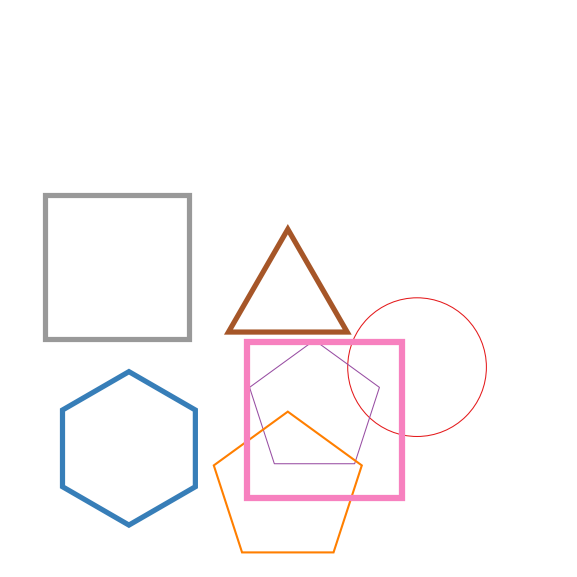[{"shape": "circle", "thickness": 0.5, "radius": 0.6, "center": [0.722, 0.363]}, {"shape": "hexagon", "thickness": 2.5, "radius": 0.66, "center": [0.223, 0.223]}, {"shape": "pentagon", "thickness": 0.5, "radius": 0.59, "center": [0.545, 0.292]}, {"shape": "pentagon", "thickness": 1, "radius": 0.67, "center": [0.498, 0.152]}, {"shape": "triangle", "thickness": 2.5, "radius": 0.59, "center": [0.498, 0.484]}, {"shape": "square", "thickness": 3, "radius": 0.67, "center": [0.562, 0.272]}, {"shape": "square", "thickness": 2.5, "radius": 0.62, "center": [0.202, 0.537]}]